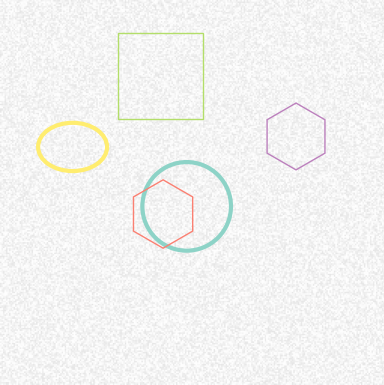[{"shape": "circle", "thickness": 3, "radius": 0.58, "center": [0.485, 0.464]}, {"shape": "hexagon", "thickness": 1, "radius": 0.44, "center": [0.424, 0.444]}, {"shape": "square", "thickness": 1, "radius": 0.56, "center": [0.417, 0.803]}, {"shape": "hexagon", "thickness": 1, "radius": 0.43, "center": [0.769, 0.646]}, {"shape": "oval", "thickness": 3, "radius": 0.45, "center": [0.189, 0.618]}]